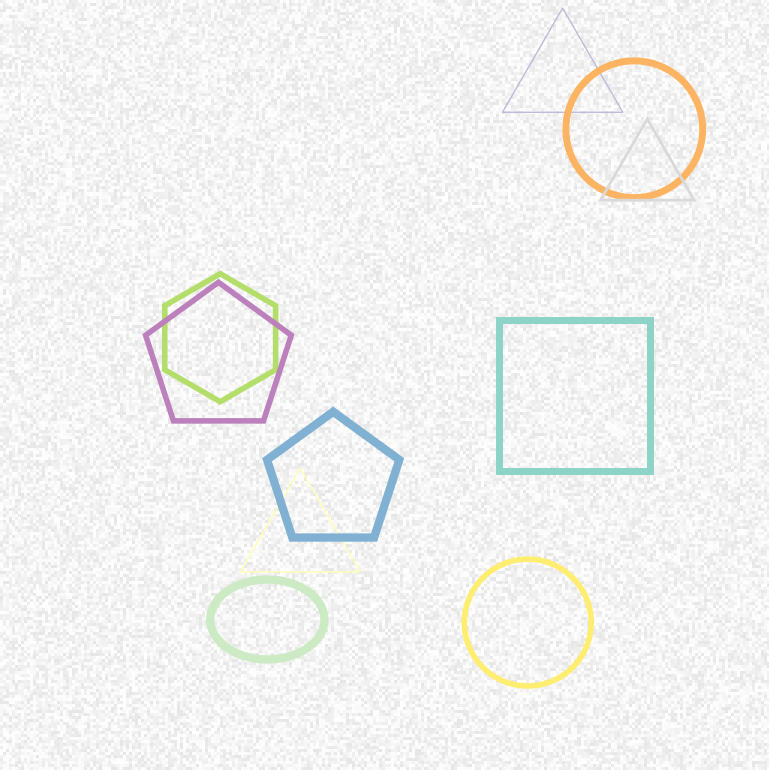[{"shape": "square", "thickness": 2.5, "radius": 0.49, "center": [0.746, 0.487]}, {"shape": "triangle", "thickness": 0.5, "radius": 0.45, "center": [0.39, 0.302]}, {"shape": "triangle", "thickness": 0.5, "radius": 0.45, "center": [0.731, 0.899]}, {"shape": "pentagon", "thickness": 3, "radius": 0.45, "center": [0.433, 0.375]}, {"shape": "circle", "thickness": 2.5, "radius": 0.44, "center": [0.824, 0.832]}, {"shape": "hexagon", "thickness": 2, "radius": 0.42, "center": [0.286, 0.561]}, {"shape": "triangle", "thickness": 1, "radius": 0.35, "center": [0.841, 0.775]}, {"shape": "pentagon", "thickness": 2, "radius": 0.5, "center": [0.284, 0.534]}, {"shape": "oval", "thickness": 3, "radius": 0.37, "center": [0.347, 0.195]}, {"shape": "circle", "thickness": 2, "radius": 0.41, "center": [0.685, 0.191]}]